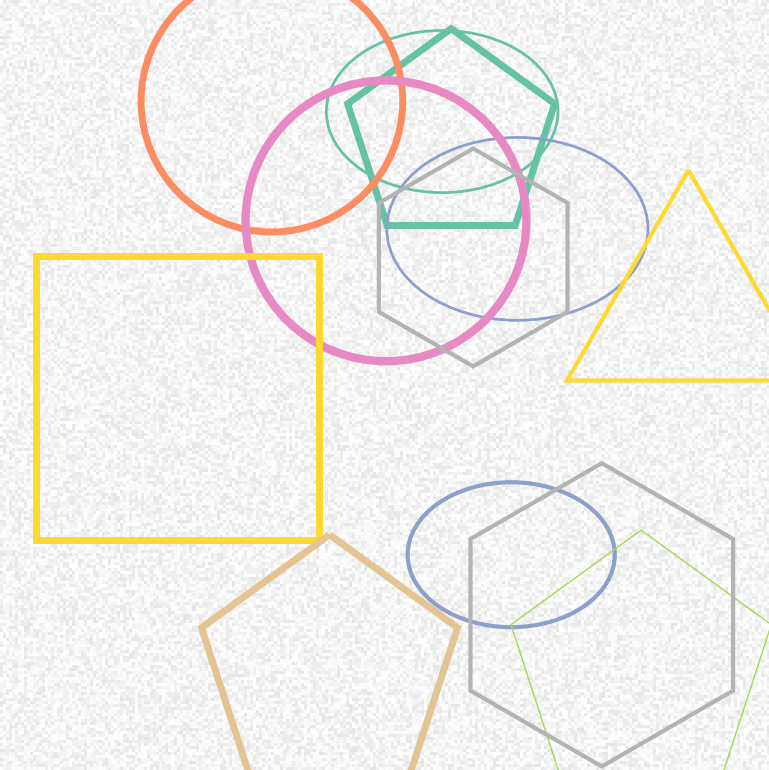[{"shape": "oval", "thickness": 1, "radius": 0.75, "center": [0.574, 0.855]}, {"shape": "pentagon", "thickness": 2.5, "radius": 0.71, "center": [0.586, 0.822]}, {"shape": "circle", "thickness": 2.5, "radius": 0.85, "center": [0.353, 0.869]}, {"shape": "oval", "thickness": 1.5, "radius": 0.67, "center": [0.664, 0.28]}, {"shape": "oval", "thickness": 1, "radius": 0.85, "center": [0.672, 0.703]}, {"shape": "circle", "thickness": 3, "radius": 0.91, "center": [0.501, 0.713]}, {"shape": "pentagon", "thickness": 0.5, "radius": 0.89, "center": [0.833, 0.134]}, {"shape": "triangle", "thickness": 1.5, "radius": 0.91, "center": [0.894, 0.597]}, {"shape": "square", "thickness": 2.5, "radius": 0.92, "center": [0.23, 0.483]}, {"shape": "pentagon", "thickness": 2.5, "radius": 0.87, "center": [0.428, 0.131]}, {"shape": "hexagon", "thickness": 1.5, "radius": 0.98, "center": [0.782, 0.202]}, {"shape": "hexagon", "thickness": 1.5, "radius": 0.71, "center": [0.615, 0.666]}]